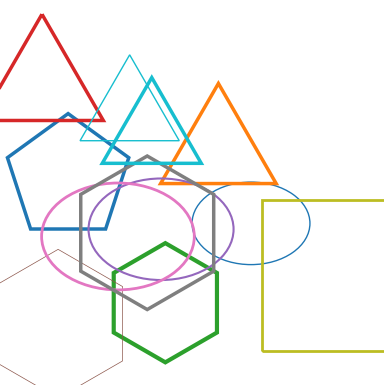[{"shape": "oval", "thickness": 1, "radius": 0.77, "center": [0.652, 0.42]}, {"shape": "pentagon", "thickness": 2.5, "radius": 0.83, "center": [0.177, 0.539]}, {"shape": "triangle", "thickness": 2.5, "radius": 0.87, "center": [0.567, 0.61]}, {"shape": "hexagon", "thickness": 3, "radius": 0.77, "center": [0.429, 0.214]}, {"shape": "triangle", "thickness": 2.5, "radius": 0.92, "center": [0.109, 0.779]}, {"shape": "oval", "thickness": 1.5, "radius": 0.94, "center": [0.418, 0.405]}, {"shape": "hexagon", "thickness": 0.5, "radius": 0.97, "center": [0.151, 0.159]}, {"shape": "oval", "thickness": 2, "radius": 0.99, "center": [0.306, 0.386]}, {"shape": "hexagon", "thickness": 2.5, "radius": 1.0, "center": [0.382, 0.395]}, {"shape": "square", "thickness": 2, "radius": 0.98, "center": [0.877, 0.285]}, {"shape": "triangle", "thickness": 2.5, "radius": 0.74, "center": [0.394, 0.65]}, {"shape": "triangle", "thickness": 1, "radius": 0.74, "center": [0.337, 0.709]}]